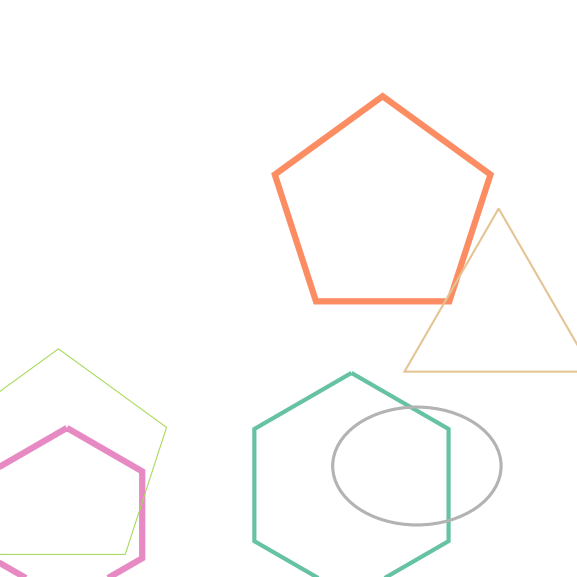[{"shape": "hexagon", "thickness": 2, "radius": 0.97, "center": [0.609, 0.159]}, {"shape": "pentagon", "thickness": 3, "radius": 0.98, "center": [0.663, 0.636]}, {"shape": "hexagon", "thickness": 3, "radius": 0.75, "center": [0.116, 0.108]}, {"shape": "pentagon", "thickness": 0.5, "radius": 0.98, "center": [0.101, 0.198]}, {"shape": "triangle", "thickness": 1, "radius": 0.94, "center": [0.864, 0.45]}, {"shape": "oval", "thickness": 1.5, "radius": 0.73, "center": [0.722, 0.192]}]